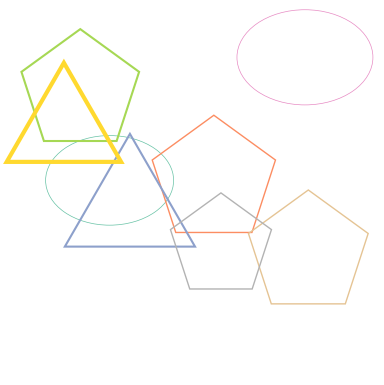[{"shape": "oval", "thickness": 0.5, "radius": 0.83, "center": [0.285, 0.532]}, {"shape": "pentagon", "thickness": 1, "radius": 0.84, "center": [0.555, 0.532]}, {"shape": "triangle", "thickness": 1.5, "radius": 0.98, "center": [0.337, 0.457]}, {"shape": "oval", "thickness": 0.5, "radius": 0.88, "center": [0.792, 0.851]}, {"shape": "pentagon", "thickness": 1.5, "radius": 0.8, "center": [0.209, 0.764]}, {"shape": "triangle", "thickness": 3, "radius": 0.86, "center": [0.166, 0.665]}, {"shape": "pentagon", "thickness": 1, "radius": 0.82, "center": [0.801, 0.343]}, {"shape": "pentagon", "thickness": 1, "radius": 0.69, "center": [0.574, 0.361]}]